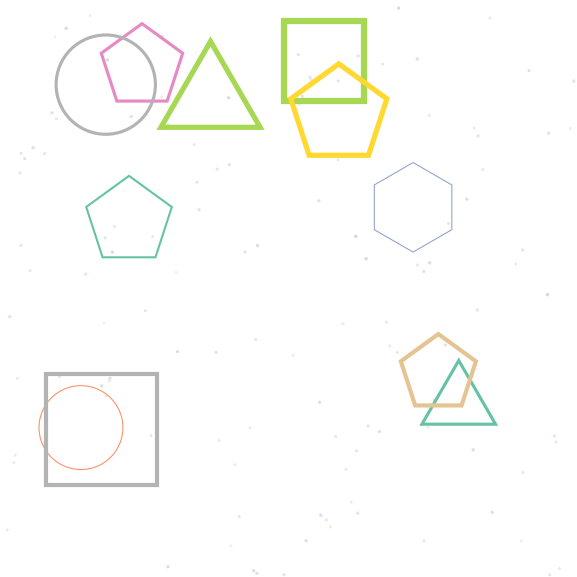[{"shape": "pentagon", "thickness": 1, "radius": 0.39, "center": [0.223, 0.617]}, {"shape": "triangle", "thickness": 1.5, "radius": 0.37, "center": [0.794, 0.301]}, {"shape": "circle", "thickness": 0.5, "radius": 0.36, "center": [0.14, 0.259]}, {"shape": "hexagon", "thickness": 0.5, "radius": 0.39, "center": [0.715, 0.64]}, {"shape": "pentagon", "thickness": 1.5, "radius": 0.37, "center": [0.246, 0.884]}, {"shape": "triangle", "thickness": 2.5, "radius": 0.5, "center": [0.365, 0.828]}, {"shape": "square", "thickness": 3, "radius": 0.35, "center": [0.562, 0.894]}, {"shape": "pentagon", "thickness": 2.5, "radius": 0.44, "center": [0.587, 0.801]}, {"shape": "pentagon", "thickness": 2, "radius": 0.34, "center": [0.759, 0.352]}, {"shape": "square", "thickness": 2, "radius": 0.48, "center": [0.176, 0.256]}, {"shape": "circle", "thickness": 1.5, "radius": 0.43, "center": [0.183, 0.853]}]